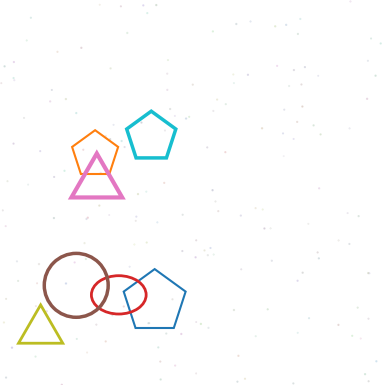[{"shape": "pentagon", "thickness": 1.5, "radius": 0.42, "center": [0.402, 0.216]}, {"shape": "pentagon", "thickness": 1.5, "radius": 0.31, "center": [0.247, 0.599]}, {"shape": "oval", "thickness": 2, "radius": 0.36, "center": [0.309, 0.234]}, {"shape": "circle", "thickness": 2.5, "radius": 0.41, "center": [0.198, 0.259]}, {"shape": "triangle", "thickness": 3, "radius": 0.38, "center": [0.251, 0.525]}, {"shape": "triangle", "thickness": 2, "radius": 0.33, "center": [0.106, 0.142]}, {"shape": "pentagon", "thickness": 2.5, "radius": 0.34, "center": [0.393, 0.644]}]